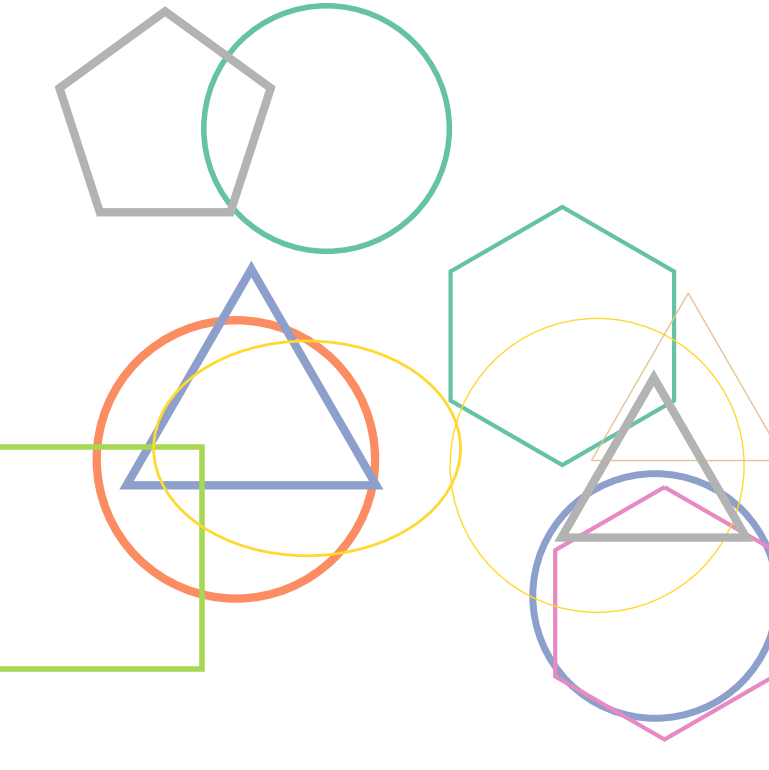[{"shape": "circle", "thickness": 2, "radius": 0.8, "center": [0.424, 0.833]}, {"shape": "hexagon", "thickness": 1.5, "radius": 0.84, "center": [0.73, 0.564]}, {"shape": "circle", "thickness": 3, "radius": 0.9, "center": [0.306, 0.403]}, {"shape": "triangle", "thickness": 3, "radius": 0.94, "center": [0.326, 0.463]}, {"shape": "circle", "thickness": 2.5, "radius": 0.79, "center": [0.851, 0.226]}, {"shape": "hexagon", "thickness": 1.5, "radius": 0.82, "center": [0.863, 0.203]}, {"shape": "square", "thickness": 2, "radius": 0.72, "center": [0.119, 0.275]}, {"shape": "circle", "thickness": 0.5, "radius": 0.95, "center": [0.775, 0.396]}, {"shape": "oval", "thickness": 1, "radius": 1.0, "center": [0.399, 0.418]}, {"shape": "triangle", "thickness": 0.5, "radius": 0.72, "center": [0.894, 0.474]}, {"shape": "pentagon", "thickness": 3, "radius": 0.72, "center": [0.214, 0.841]}, {"shape": "triangle", "thickness": 3, "radius": 0.69, "center": [0.849, 0.371]}]